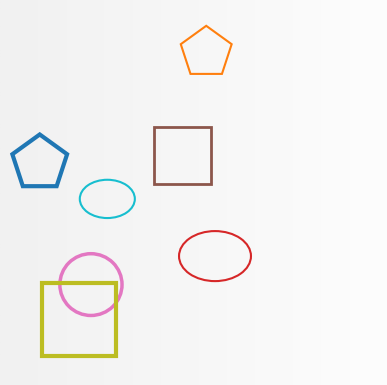[{"shape": "pentagon", "thickness": 3, "radius": 0.37, "center": [0.103, 0.576]}, {"shape": "pentagon", "thickness": 1.5, "radius": 0.35, "center": [0.532, 0.864]}, {"shape": "oval", "thickness": 1.5, "radius": 0.46, "center": [0.555, 0.335]}, {"shape": "square", "thickness": 2, "radius": 0.37, "center": [0.471, 0.596]}, {"shape": "circle", "thickness": 2.5, "radius": 0.4, "center": [0.235, 0.261]}, {"shape": "square", "thickness": 3, "radius": 0.47, "center": [0.204, 0.171]}, {"shape": "oval", "thickness": 1.5, "radius": 0.36, "center": [0.277, 0.483]}]